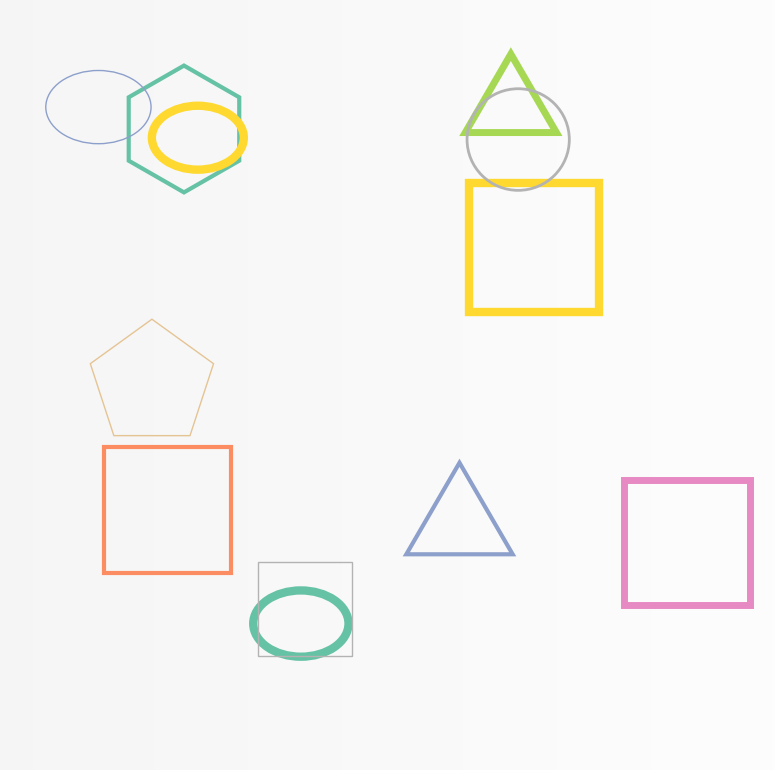[{"shape": "hexagon", "thickness": 1.5, "radius": 0.41, "center": [0.237, 0.832]}, {"shape": "oval", "thickness": 3, "radius": 0.31, "center": [0.388, 0.19]}, {"shape": "square", "thickness": 1.5, "radius": 0.41, "center": [0.216, 0.338]}, {"shape": "oval", "thickness": 0.5, "radius": 0.34, "center": [0.127, 0.861]}, {"shape": "triangle", "thickness": 1.5, "radius": 0.4, "center": [0.593, 0.32]}, {"shape": "square", "thickness": 2.5, "radius": 0.4, "center": [0.887, 0.296]}, {"shape": "triangle", "thickness": 2.5, "radius": 0.34, "center": [0.659, 0.862]}, {"shape": "oval", "thickness": 3, "radius": 0.3, "center": [0.255, 0.821]}, {"shape": "square", "thickness": 3, "radius": 0.42, "center": [0.689, 0.678]}, {"shape": "pentagon", "thickness": 0.5, "radius": 0.42, "center": [0.196, 0.502]}, {"shape": "square", "thickness": 0.5, "radius": 0.3, "center": [0.394, 0.209]}, {"shape": "circle", "thickness": 1, "radius": 0.33, "center": [0.669, 0.819]}]